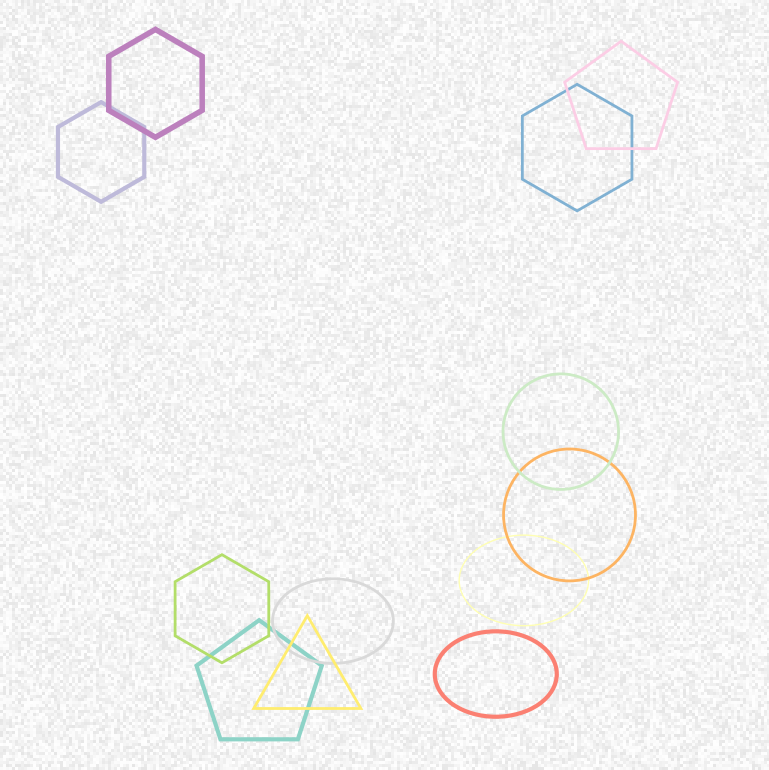[{"shape": "pentagon", "thickness": 1.5, "radius": 0.43, "center": [0.337, 0.109]}, {"shape": "oval", "thickness": 0.5, "radius": 0.42, "center": [0.68, 0.246]}, {"shape": "hexagon", "thickness": 1.5, "radius": 0.32, "center": [0.131, 0.803]}, {"shape": "oval", "thickness": 1.5, "radius": 0.4, "center": [0.644, 0.125]}, {"shape": "hexagon", "thickness": 1, "radius": 0.41, "center": [0.75, 0.808]}, {"shape": "circle", "thickness": 1, "radius": 0.43, "center": [0.74, 0.331]}, {"shape": "hexagon", "thickness": 1, "radius": 0.35, "center": [0.288, 0.209]}, {"shape": "pentagon", "thickness": 1, "radius": 0.39, "center": [0.807, 0.869]}, {"shape": "oval", "thickness": 1, "radius": 0.39, "center": [0.432, 0.193]}, {"shape": "hexagon", "thickness": 2, "radius": 0.35, "center": [0.202, 0.892]}, {"shape": "circle", "thickness": 1, "radius": 0.38, "center": [0.728, 0.439]}, {"shape": "triangle", "thickness": 1, "radius": 0.4, "center": [0.399, 0.12]}]